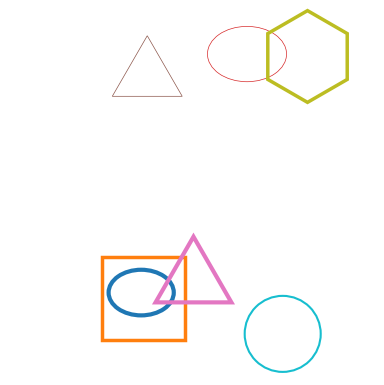[{"shape": "oval", "thickness": 3, "radius": 0.42, "center": [0.367, 0.24]}, {"shape": "square", "thickness": 2.5, "radius": 0.54, "center": [0.372, 0.224]}, {"shape": "oval", "thickness": 0.5, "radius": 0.51, "center": [0.642, 0.86]}, {"shape": "triangle", "thickness": 0.5, "radius": 0.52, "center": [0.382, 0.802]}, {"shape": "triangle", "thickness": 3, "radius": 0.57, "center": [0.503, 0.271]}, {"shape": "hexagon", "thickness": 2.5, "radius": 0.6, "center": [0.799, 0.853]}, {"shape": "circle", "thickness": 1.5, "radius": 0.49, "center": [0.734, 0.133]}]